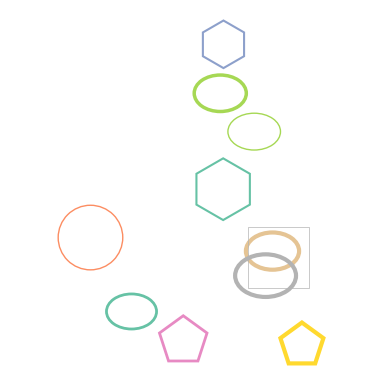[{"shape": "oval", "thickness": 2, "radius": 0.33, "center": [0.342, 0.191]}, {"shape": "hexagon", "thickness": 1.5, "radius": 0.4, "center": [0.58, 0.509]}, {"shape": "circle", "thickness": 1, "radius": 0.42, "center": [0.235, 0.383]}, {"shape": "hexagon", "thickness": 1.5, "radius": 0.31, "center": [0.58, 0.885]}, {"shape": "pentagon", "thickness": 2, "radius": 0.32, "center": [0.476, 0.115]}, {"shape": "oval", "thickness": 2.5, "radius": 0.34, "center": [0.572, 0.758]}, {"shape": "oval", "thickness": 1, "radius": 0.34, "center": [0.66, 0.658]}, {"shape": "pentagon", "thickness": 3, "radius": 0.29, "center": [0.784, 0.104]}, {"shape": "oval", "thickness": 3, "radius": 0.35, "center": [0.708, 0.348]}, {"shape": "square", "thickness": 0.5, "radius": 0.39, "center": [0.724, 0.331]}, {"shape": "oval", "thickness": 3, "radius": 0.4, "center": [0.69, 0.284]}]